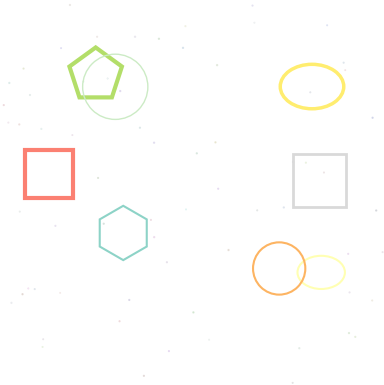[{"shape": "hexagon", "thickness": 1.5, "radius": 0.35, "center": [0.32, 0.395]}, {"shape": "oval", "thickness": 1.5, "radius": 0.31, "center": [0.834, 0.292]}, {"shape": "square", "thickness": 3, "radius": 0.31, "center": [0.126, 0.548]}, {"shape": "circle", "thickness": 1.5, "radius": 0.34, "center": [0.725, 0.303]}, {"shape": "pentagon", "thickness": 3, "radius": 0.36, "center": [0.249, 0.805]}, {"shape": "square", "thickness": 2, "radius": 0.35, "center": [0.83, 0.532]}, {"shape": "circle", "thickness": 1, "radius": 0.42, "center": [0.299, 0.775]}, {"shape": "oval", "thickness": 2.5, "radius": 0.41, "center": [0.81, 0.775]}]